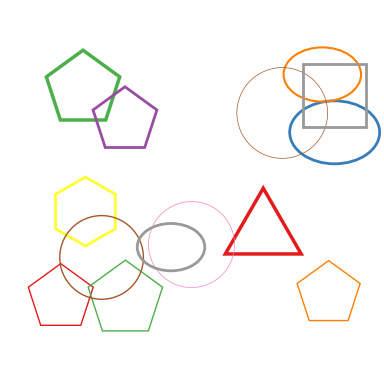[{"shape": "pentagon", "thickness": 1, "radius": 0.44, "center": [0.158, 0.227]}, {"shape": "triangle", "thickness": 2.5, "radius": 0.57, "center": [0.684, 0.397]}, {"shape": "oval", "thickness": 2, "radius": 0.58, "center": [0.869, 0.656]}, {"shape": "pentagon", "thickness": 2.5, "radius": 0.5, "center": [0.216, 0.769]}, {"shape": "pentagon", "thickness": 1, "radius": 0.51, "center": [0.326, 0.223]}, {"shape": "pentagon", "thickness": 2, "radius": 0.44, "center": [0.325, 0.687]}, {"shape": "oval", "thickness": 1.5, "radius": 0.5, "center": [0.837, 0.806]}, {"shape": "pentagon", "thickness": 1, "radius": 0.43, "center": [0.854, 0.237]}, {"shape": "hexagon", "thickness": 2, "radius": 0.45, "center": [0.222, 0.451]}, {"shape": "circle", "thickness": 1, "radius": 0.54, "center": [0.264, 0.331]}, {"shape": "circle", "thickness": 0.5, "radius": 0.59, "center": [0.733, 0.707]}, {"shape": "circle", "thickness": 0.5, "radius": 0.56, "center": [0.497, 0.365]}, {"shape": "square", "thickness": 2, "radius": 0.41, "center": [0.868, 0.752]}, {"shape": "oval", "thickness": 2, "radius": 0.44, "center": [0.444, 0.358]}]